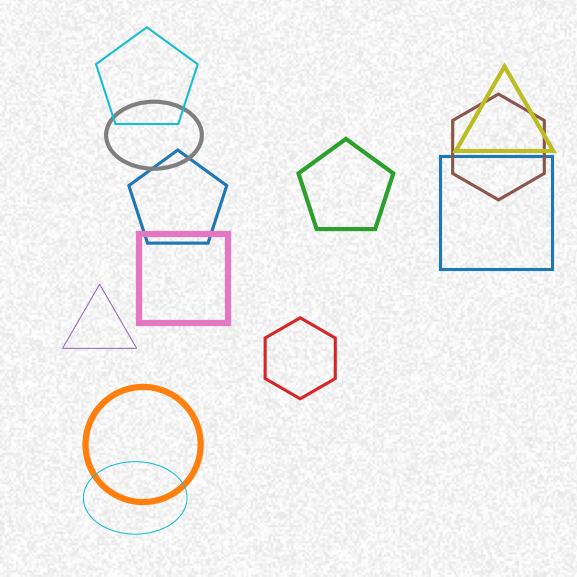[{"shape": "pentagon", "thickness": 1.5, "radius": 0.45, "center": [0.308, 0.65]}, {"shape": "square", "thickness": 1.5, "radius": 0.49, "center": [0.859, 0.631]}, {"shape": "circle", "thickness": 3, "radius": 0.5, "center": [0.248, 0.229]}, {"shape": "pentagon", "thickness": 2, "radius": 0.43, "center": [0.599, 0.672]}, {"shape": "hexagon", "thickness": 1.5, "radius": 0.35, "center": [0.52, 0.379]}, {"shape": "triangle", "thickness": 0.5, "radius": 0.37, "center": [0.172, 0.433]}, {"shape": "hexagon", "thickness": 1.5, "radius": 0.46, "center": [0.863, 0.745]}, {"shape": "square", "thickness": 3, "radius": 0.39, "center": [0.318, 0.517]}, {"shape": "oval", "thickness": 2, "radius": 0.41, "center": [0.267, 0.765]}, {"shape": "triangle", "thickness": 2, "radius": 0.49, "center": [0.874, 0.786]}, {"shape": "oval", "thickness": 0.5, "radius": 0.45, "center": [0.234, 0.137]}, {"shape": "pentagon", "thickness": 1, "radius": 0.46, "center": [0.254, 0.859]}]